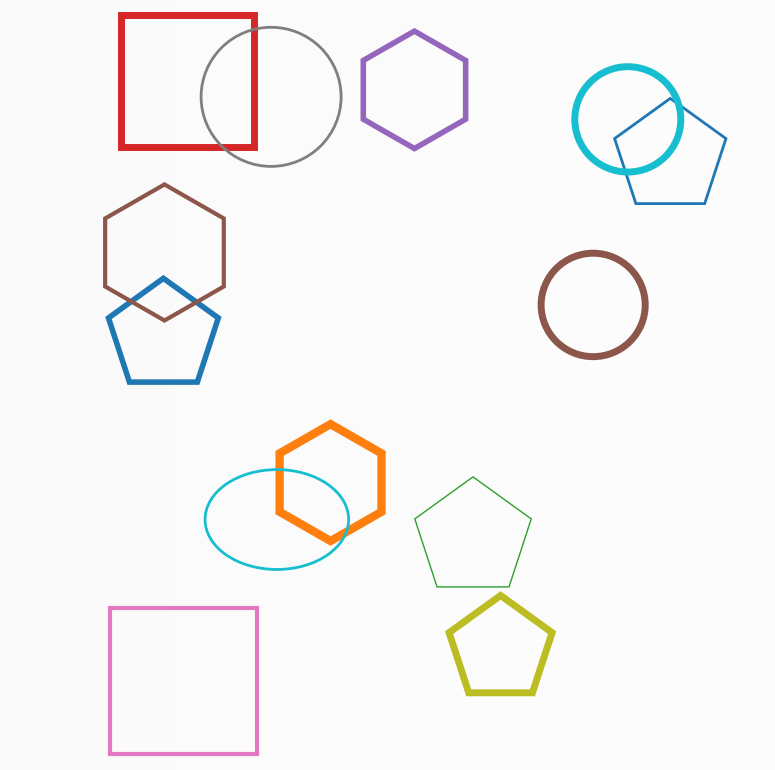[{"shape": "pentagon", "thickness": 2, "radius": 0.37, "center": [0.211, 0.564]}, {"shape": "pentagon", "thickness": 1, "radius": 0.38, "center": [0.865, 0.797]}, {"shape": "hexagon", "thickness": 3, "radius": 0.38, "center": [0.427, 0.373]}, {"shape": "pentagon", "thickness": 0.5, "radius": 0.39, "center": [0.61, 0.302]}, {"shape": "square", "thickness": 2.5, "radius": 0.43, "center": [0.242, 0.895]}, {"shape": "hexagon", "thickness": 2, "radius": 0.38, "center": [0.535, 0.883]}, {"shape": "hexagon", "thickness": 1.5, "radius": 0.44, "center": [0.212, 0.672]}, {"shape": "circle", "thickness": 2.5, "radius": 0.34, "center": [0.765, 0.604]}, {"shape": "square", "thickness": 1.5, "radius": 0.47, "center": [0.237, 0.116]}, {"shape": "circle", "thickness": 1, "radius": 0.45, "center": [0.35, 0.874]}, {"shape": "pentagon", "thickness": 2.5, "radius": 0.35, "center": [0.646, 0.157]}, {"shape": "oval", "thickness": 1, "radius": 0.46, "center": [0.357, 0.325]}, {"shape": "circle", "thickness": 2.5, "radius": 0.34, "center": [0.81, 0.845]}]